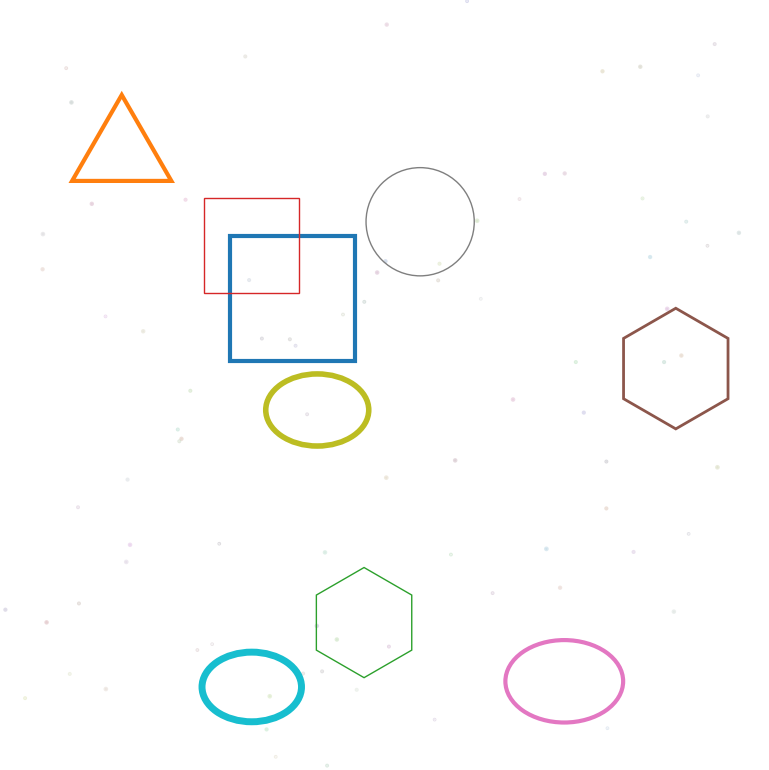[{"shape": "square", "thickness": 1.5, "radius": 0.41, "center": [0.38, 0.613]}, {"shape": "triangle", "thickness": 1.5, "radius": 0.37, "center": [0.158, 0.802]}, {"shape": "hexagon", "thickness": 0.5, "radius": 0.36, "center": [0.473, 0.191]}, {"shape": "square", "thickness": 0.5, "radius": 0.31, "center": [0.326, 0.681]}, {"shape": "hexagon", "thickness": 1, "radius": 0.39, "center": [0.878, 0.521]}, {"shape": "oval", "thickness": 1.5, "radius": 0.38, "center": [0.733, 0.115]}, {"shape": "circle", "thickness": 0.5, "radius": 0.35, "center": [0.546, 0.712]}, {"shape": "oval", "thickness": 2, "radius": 0.33, "center": [0.412, 0.468]}, {"shape": "oval", "thickness": 2.5, "radius": 0.32, "center": [0.327, 0.108]}]